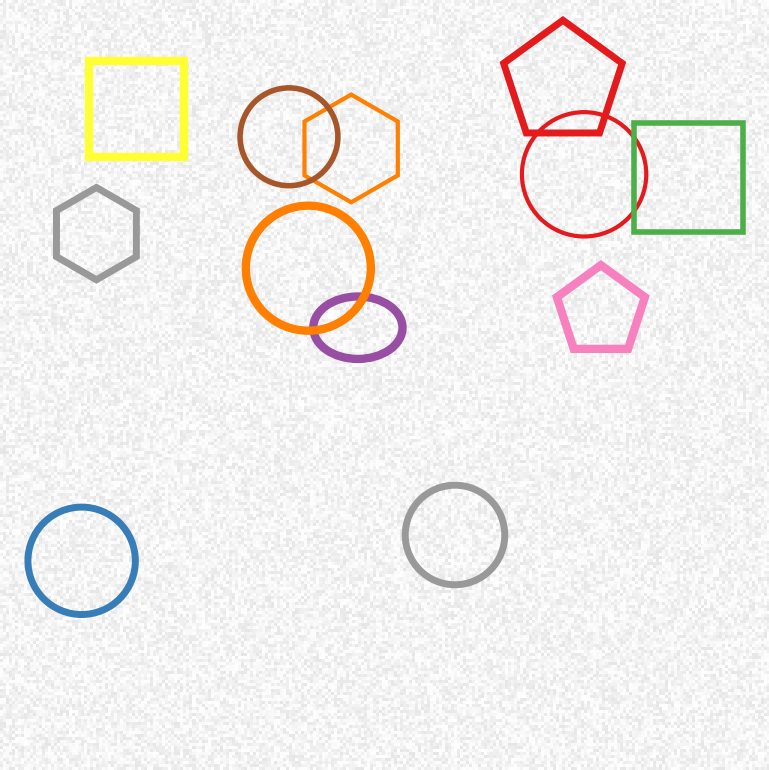[{"shape": "circle", "thickness": 1.5, "radius": 0.4, "center": [0.759, 0.774]}, {"shape": "pentagon", "thickness": 2.5, "radius": 0.4, "center": [0.731, 0.893]}, {"shape": "circle", "thickness": 2.5, "radius": 0.35, "center": [0.106, 0.272]}, {"shape": "square", "thickness": 2, "radius": 0.35, "center": [0.894, 0.77]}, {"shape": "oval", "thickness": 3, "radius": 0.29, "center": [0.465, 0.574]}, {"shape": "circle", "thickness": 3, "radius": 0.41, "center": [0.4, 0.652]}, {"shape": "hexagon", "thickness": 1.5, "radius": 0.35, "center": [0.456, 0.807]}, {"shape": "square", "thickness": 3, "radius": 0.31, "center": [0.177, 0.858]}, {"shape": "circle", "thickness": 2, "radius": 0.32, "center": [0.375, 0.822]}, {"shape": "pentagon", "thickness": 3, "radius": 0.3, "center": [0.78, 0.596]}, {"shape": "hexagon", "thickness": 2.5, "radius": 0.3, "center": [0.125, 0.697]}, {"shape": "circle", "thickness": 2.5, "radius": 0.32, "center": [0.591, 0.305]}]